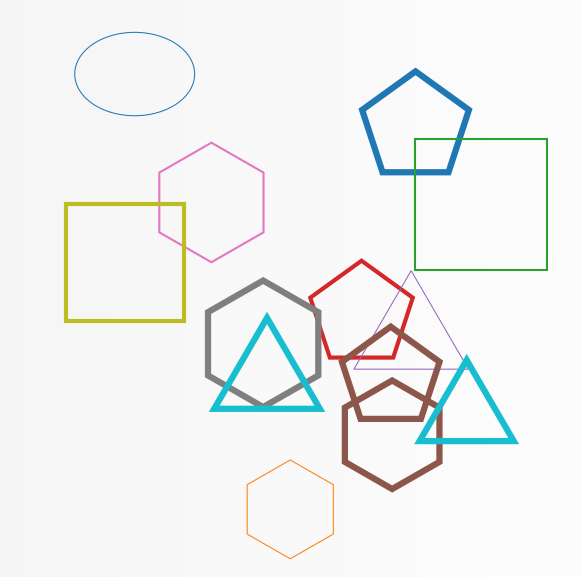[{"shape": "pentagon", "thickness": 3, "radius": 0.48, "center": [0.715, 0.779]}, {"shape": "oval", "thickness": 0.5, "radius": 0.52, "center": [0.232, 0.871]}, {"shape": "hexagon", "thickness": 0.5, "radius": 0.43, "center": [0.499, 0.117]}, {"shape": "square", "thickness": 1, "radius": 0.57, "center": [0.827, 0.644]}, {"shape": "pentagon", "thickness": 2, "radius": 0.46, "center": [0.622, 0.455]}, {"shape": "triangle", "thickness": 0.5, "radius": 0.57, "center": [0.707, 0.417]}, {"shape": "hexagon", "thickness": 3, "radius": 0.47, "center": [0.675, 0.246]}, {"shape": "pentagon", "thickness": 3, "radius": 0.44, "center": [0.672, 0.345]}, {"shape": "hexagon", "thickness": 1, "radius": 0.52, "center": [0.364, 0.649]}, {"shape": "hexagon", "thickness": 3, "radius": 0.55, "center": [0.453, 0.404]}, {"shape": "square", "thickness": 2, "radius": 0.51, "center": [0.215, 0.544]}, {"shape": "triangle", "thickness": 3, "radius": 0.47, "center": [0.803, 0.282]}, {"shape": "triangle", "thickness": 3, "radius": 0.52, "center": [0.459, 0.344]}]